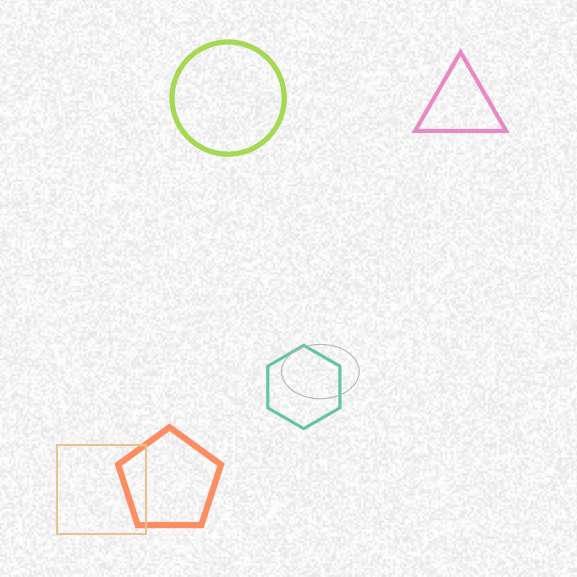[{"shape": "hexagon", "thickness": 1.5, "radius": 0.36, "center": [0.526, 0.329]}, {"shape": "pentagon", "thickness": 3, "radius": 0.47, "center": [0.294, 0.166]}, {"shape": "triangle", "thickness": 2, "radius": 0.45, "center": [0.798, 0.818]}, {"shape": "circle", "thickness": 2.5, "radius": 0.49, "center": [0.395, 0.829]}, {"shape": "square", "thickness": 1, "radius": 0.39, "center": [0.176, 0.151]}, {"shape": "oval", "thickness": 0.5, "radius": 0.34, "center": [0.555, 0.356]}]